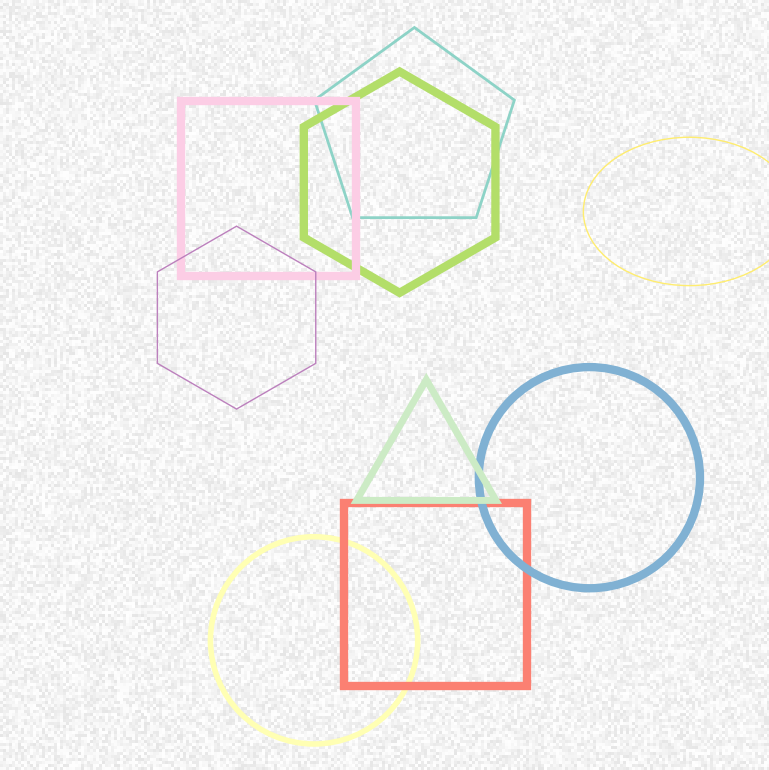[{"shape": "pentagon", "thickness": 1, "radius": 0.68, "center": [0.538, 0.828]}, {"shape": "circle", "thickness": 2, "radius": 0.67, "center": [0.408, 0.168]}, {"shape": "square", "thickness": 3, "radius": 0.6, "center": [0.566, 0.228]}, {"shape": "circle", "thickness": 3, "radius": 0.72, "center": [0.765, 0.38]}, {"shape": "hexagon", "thickness": 3, "radius": 0.72, "center": [0.519, 0.763]}, {"shape": "square", "thickness": 3, "radius": 0.57, "center": [0.349, 0.755]}, {"shape": "hexagon", "thickness": 0.5, "radius": 0.59, "center": [0.307, 0.588]}, {"shape": "triangle", "thickness": 2.5, "radius": 0.52, "center": [0.554, 0.402]}, {"shape": "oval", "thickness": 0.5, "radius": 0.69, "center": [0.895, 0.725]}]